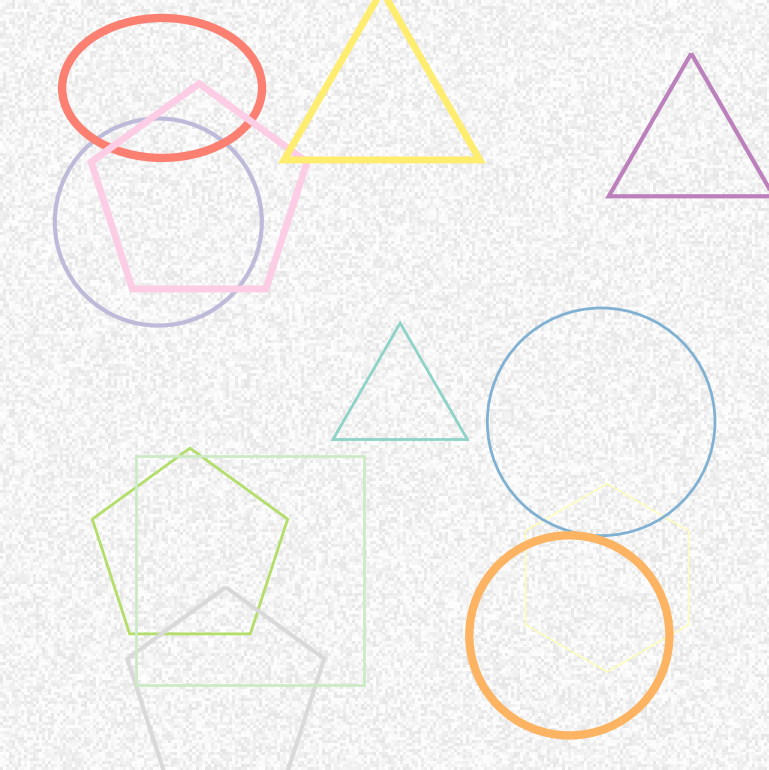[{"shape": "triangle", "thickness": 1, "radius": 0.5, "center": [0.52, 0.48]}, {"shape": "hexagon", "thickness": 0.5, "radius": 0.61, "center": [0.788, 0.25]}, {"shape": "circle", "thickness": 1.5, "radius": 0.67, "center": [0.206, 0.712]}, {"shape": "oval", "thickness": 3, "radius": 0.65, "center": [0.211, 0.886]}, {"shape": "circle", "thickness": 1, "radius": 0.74, "center": [0.781, 0.452]}, {"shape": "circle", "thickness": 3, "radius": 0.65, "center": [0.739, 0.175]}, {"shape": "pentagon", "thickness": 1, "radius": 0.67, "center": [0.247, 0.285]}, {"shape": "pentagon", "thickness": 2.5, "radius": 0.74, "center": [0.259, 0.744]}, {"shape": "pentagon", "thickness": 1.5, "radius": 0.67, "center": [0.293, 0.103]}, {"shape": "triangle", "thickness": 1.5, "radius": 0.62, "center": [0.898, 0.807]}, {"shape": "square", "thickness": 1, "radius": 0.74, "center": [0.325, 0.259]}, {"shape": "triangle", "thickness": 2.5, "radius": 0.73, "center": [0.496, 0.866]}]